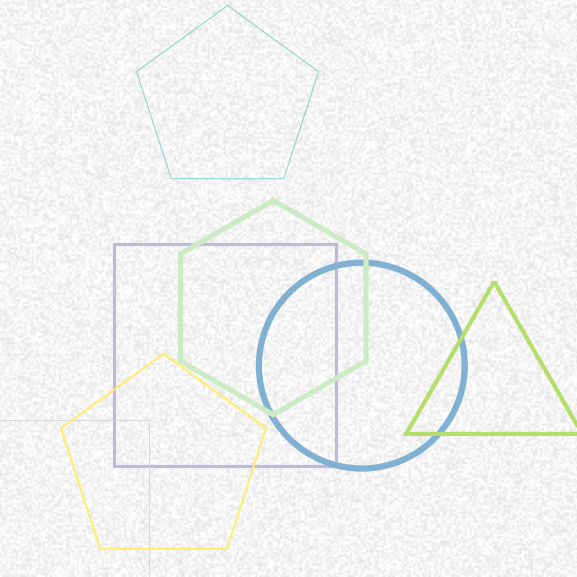[{"shape": "pentagon", "thickness": 0.5, "radius": 0.83, "center": [0.394, 0.824]}, {"shape": "square", "thickness": 1.5, "radius": 0.96, "center": [0.39, 0.384]}, {"shape": "circle", "thickness": 3, "radius": 0.89, "center": [0.627, 0.366]}, {"shape": "triangle", "thickness": 2, "radius": 0.88, "center": [0.856, 0.336]}, {"shape": "square", "thickness": 0.5, "radius": 0.79, "center": [0.1, 0.115]}, {"shape": "hexagon", "thickness": 2.5, "radius": 0.93, "center": [0.473, 0.467]}, {"shape": "pentagon", "thickness": 1, "radius": 0.93, "center": [0.283, 0.2]}]